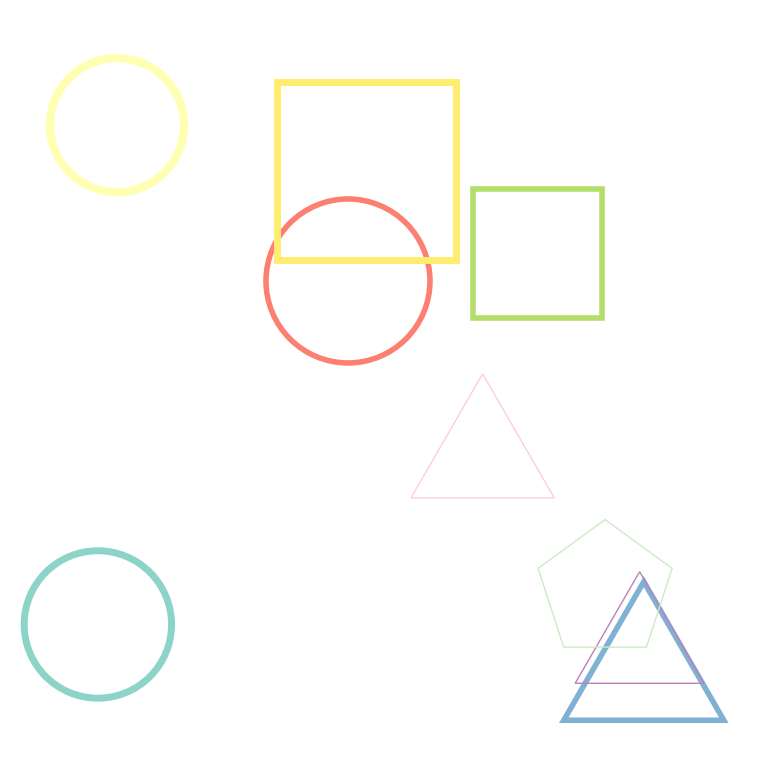[{"shape": "circle", "thickness": 2.5, "radius": 0.48, "center": [0.127, 0.189]}, {"shape": "circle", "thickness": 3, "radius": 0.44, "center": [0.152, 0.837]}, {"shape": "circle", "thickness": 2, "radius": 0.53, "center": [0.452, 0.635]}, {"shape": "triangle", "thickness": 2, "radius": 0.6, "center": [0.836, 0.125]}, {"shape": "square", "thickness": 2, "radius": 0.42, "center": [0.698, 0.67]}, {"shape": "triangle", "thickness": 0.5, "radius": 0.54, "center": [0.627, 0.407]}, {"shape": "triangle", "thickness": 0.5, "radius": 0.48, "center": [0.831, 0.161]}, {"shape": "pentagon", "thickness": 0.5, "radius": 0.46, "center": [0.786, 0.234]}, {"shape": "square", "thickness": 2.5, "radius": 0.58, "center": [0.476, 0.778]}]